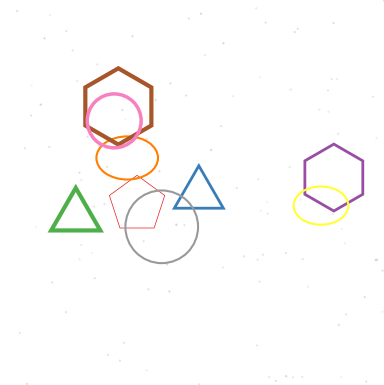[{"shape": "pentagon", "thickness": 0.5, "radius": 0.38, "center": [0.356, 0.469]}, {"shape": "triangle", "thickness": 2, "radius": 0.37, "center": [0.516, 0.496]}, {"shape": "triangle", "thickness": 3, "radius": 0.37, "center": [0.197, 0.438]}, {"shape": "hexagon", "thickness": 2, "radius": 0.43, "center": [0.867, 0.539]}, {"shape": "oval", "thickness": 1.5, "radius": 0.4, "center": [0.33, 0.59]}, {"shape": "oval", "thickness": 1.5, "radius": 0.35, "center": [0.834, 0.466]}, {"shape": "hexagon", "thickness": 3, "radius": 0.5, "center": [0.307, 0.724]}, {"shape": "circle", "thickness": 2.5, "radius": 0.35, "center": [0.297, 0.686]}, {"shape": "circle", "thickness": 1.5, "radius": 0.47, "center": [0.42, 0.411]}]